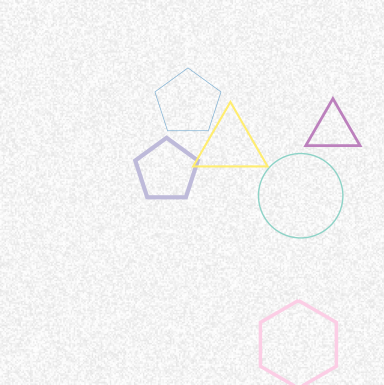[{"shape": "circle", "thickness": 1, "radius": 0.55, "center": [0.781, 0.492]}, {"shape": "pentagon", "thickness": 3, "radius": 0.43, "center": [0.433, 0.557]}, {"shape": "pentagon", "thickness": 0.5, "radius": 0.45, "center": [0.488, 0.733]}, {"shape": "hexagon", "thickness": 2.5, "radius": 0.57, "center": [0.775, 0.106]}, {"shape": "triangle", "thickness": 2, "radius": 0.41, "center": [0.865, 0.662]}, {"shape": "triangle", "thickness": 1.5, "radius": 0.56, "center": [0.598, 0.624]}]